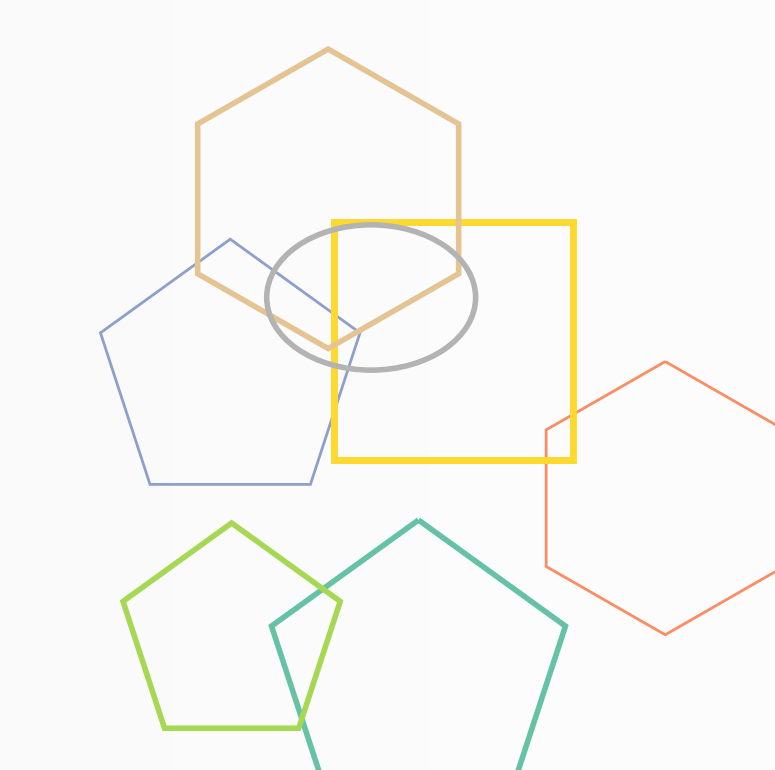[{"shape": "pentagon", "thickness": 2, "radius": 1.0, "center": [0.54, 0.125]}, {"shape": "hexagon", "thickness": 1, "radius": 0.89, "center": [0.858, 0.353]}, {"shape": "pentagon", "thickness": 1, "radius": 0.88, "center": [0.297, 0.513]}, {"shape": "pentagon", "thickness": 2, "radius": 0.74, "center": [0.299, 0.173]}, {"shape": "square", "thickness": 2.5, "radius": 0.77, "center": [0.585, 0.557]}, {"shape": "hexagon", "thickness": 2, "radius": 0.97, "center": [0.423, 0.742]}, {"shape": "oval", "thickness": 2, "radius": 0.67, "center": [0.479, 0.614]}]